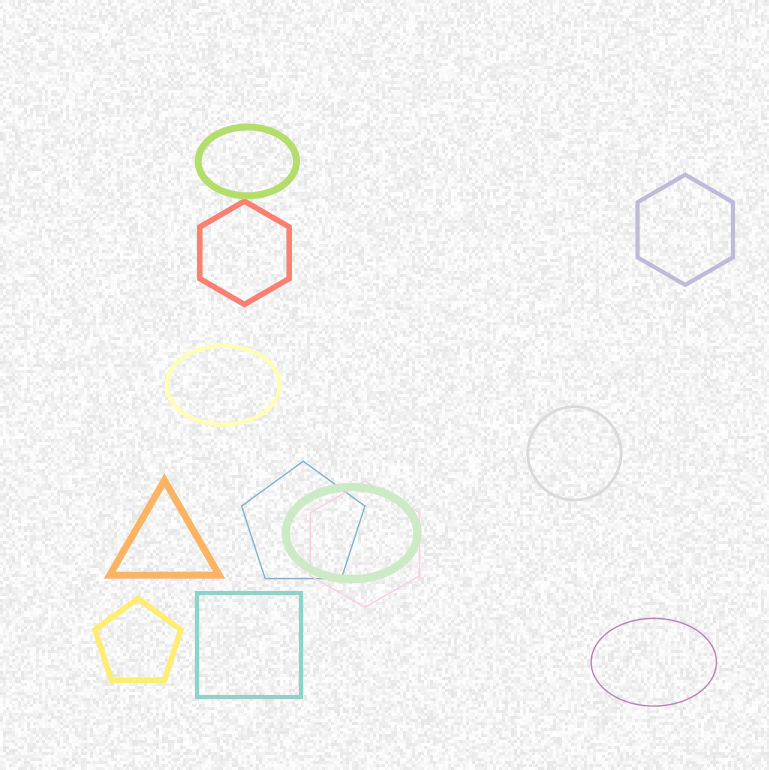[{"shape": "square", "thickness": 1.5, "radius": 0.34, "center": [0.324, 0.162]}, {"shape": "oval", "thickness": 1.5, "radius": 0.37, "center": [0.29, 0.5]}, {"shape": "hexagon", "thickness": 1.5, "radius": 0.36, "center": [0.89, 0.702]}, {"shape": "hexagon", "thickness": 2, "radius": 0.34, "center": [0.317, 0.672]}, {"shape": "pentagon", "thickness": 0.5, "radius": 0.42, "center": [0.394, 0.317]}, {"shape": "triangle", "thickness": 2.5, "radius": 0.41, "center": [0.214, 0.294]}, {"shape": "oval", "thickness": 2.5, "radius": 0.32, "center": [0.321, 0.79]}, {"shape": "hexagon", "thickness": 0.5, "radius": 0.41, "center": [0.474, 0.293]}, {"shape": "circle", "thickness": 1, "radius": 0.3, "center": [0.746, 0.411]}, {"shape": "oval", "thickness": 0.5, "radius": 0.41, "center": [0.849, 0.14]}, {"shape": "oval", "thickness": 3, "radius": 0.43, "center": [0.457, 0.308]}, {"shape": "pentagon", "thickness": 2, "radius": 0.29, "center": [0.179, 0.164]}]